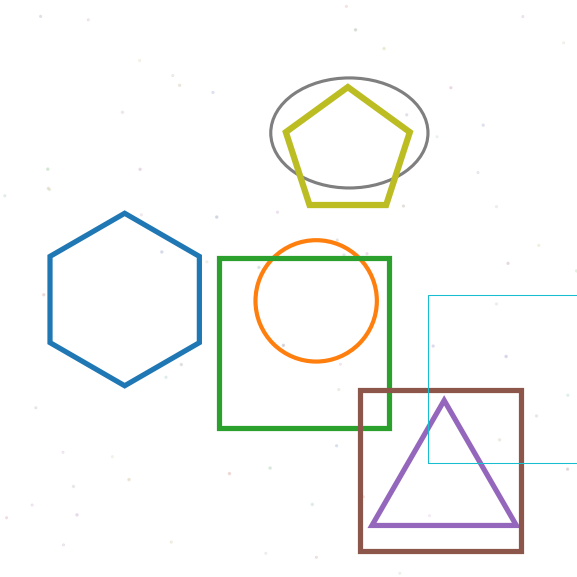[{"shape": "hexagon", "thickness": 2.5, "radius": 0.75, "center": [0.216, 0.48]}, {"shape": "circle", "thickness": 2, "radius": 0.53, "center": [0.547, 0.478]}, {"shape": "square", "thickness": 2.5, "radius": 0.73, "center": [0.526, 0.405]}, {"shape": "triangle", "thickness": 2.5, "radius": 0.72, "center": [0.769, 0.161]}, {"shape": "square", "thickness": 2.5, "radius": 0.7, "center": [0.763, 0.184]}, {"shape": "oval", "thickness": 1.5, "radius": 0.68, "center": [0.605, 0.769]}, {"shape": "pentagon", "thickness": 3, "radius": 0.56, "center": [0.602, 0.735]}, {"shape": "square", "thickness": 0.5, "radius": 0.72, "center": [0.886, 0.343]}]